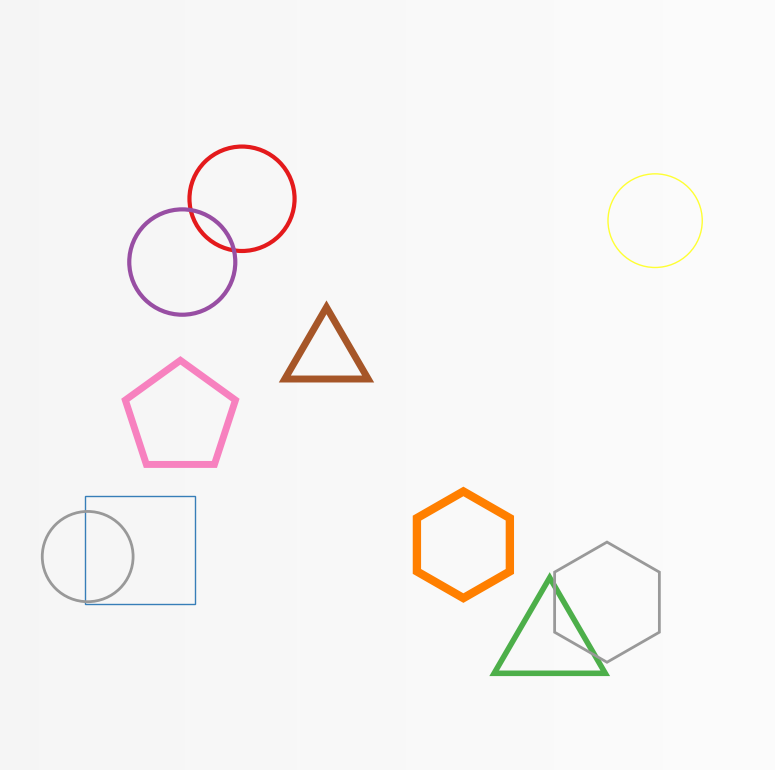[{"shape": "circle", "thickness": 1.5, "radius": 0.34, "center": [0.312, 0.742]}, {"shape": "square", "thickness": 0.5, "radius": 0.35, "center": [0.181, 0.286]}, {"shape": "triangle", "thickness": 2, "radius": 0.41, "center": [0.709, 0.167]}, {"shape": "circle", "thickness": 1.5, "radius": 0.34, "center": [0.235, 0.66]}, {"shape": "hexagon", "thickness": 3, "radius": 0.35, "center": [0.598, 0.293]}, {"shape": "circle", "thickness": 0.5, "radius": 0.3, "center": [0.845, 0.713]}, {"shape": "triangle", "thickness": 2.5, "radius": 0.31, "center": [0.421, 0.539]}, {"shape": "pentagon", "thickness": 2.5, "radius": 0.37, "center": [0.233, 0.457]}, {"shape": "circle", "thickness": 1, "radius": 0.29, "center": [0.113, 0.277]}, {"shape": "hexagon", "thickness": 1, "radius": 0.39, "center": [0.783, 0.218]}]